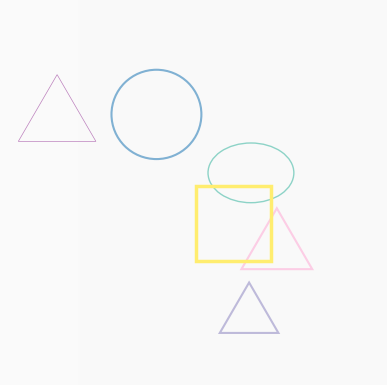[{"shape": "oval", "thickness": 1, "radius": 0.55, "center": [0.648, 0.551]}, {"shape": "triangle", "thickness": 1.5, "radius": 0.44, "center": [0.643, 0.179]}, {"shape": "circle", "thickness": 1.5, "radius": 0.58, "center": [0.404, 0.703]}, {"shape": "triangle", "thickness": 1.5, "radius": 0.53, "center": [0.714, 0.354]}, {"shape": "triangle", "thickness": 0.5, "radius": 0.58, "center": [0.147, 0.691]}, {"shape": "square", "thickness": 2.5, "radius": 0.48, "center": [0.602, 0.419]}]